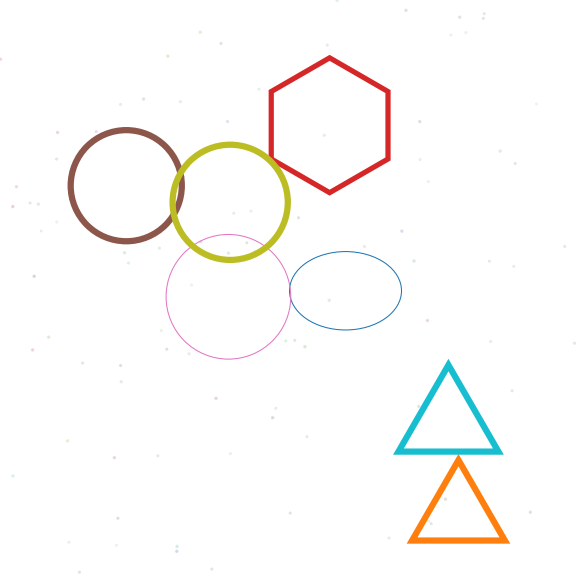[{"shape": "oval", "thickness": 0.5, "radius": 0.48, "center": [0.598, 0.496]}, {"shape": "triangle", "thickness": 3, "radius": 0.46, "center": [0.794, 0.11]}, {"shape": "hexagon", "thickness": 2.5, "radius": 0.58, "center": [0.571, 0.782]}, {"shape": "circle", "thickness": 3, "radius": 0.48, "center": [0.219, 0.678]}, {"shape": "circle", "thickness": 0.5, "radius": 0.54, "center": [0.396, 0.485]}, {"shape": "circle", "thickness": 3, "radius": 0.5, "center": [0.399, 0.649]}, {"shape": "triangle", "thickness": 3, "radius": 0.5, "center": [0.777, 0.267]}]